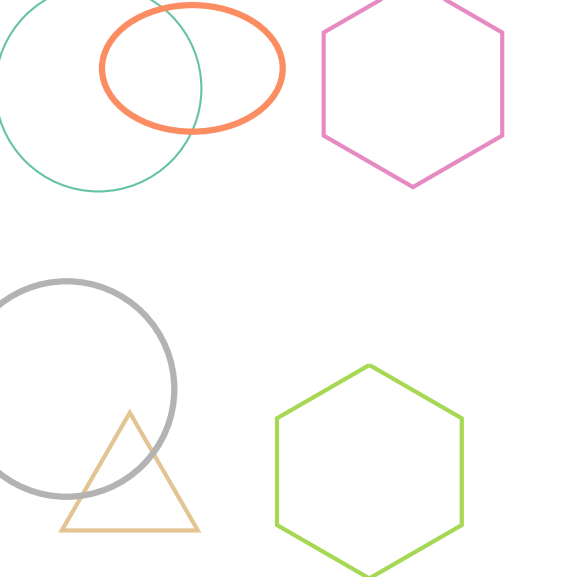[{"shape": "circle", "thickness": 1, "radius": 0.89, "center": [0.17, 0.846]}, {"shape": "oval", "thickness": 3, "radius": 0.78, "center": [0.333, 0.881]}, {"shape": "hexagon", "thickness": 2, "radius": 0.89, "center": [0.715, 0.854]}, {"shape": "hexagon", "thickness": 2, "radius": 0.92, "center": [0.64, 0.182]}, {"shape": "triangle", "thickness": 2, "radius": 0.68, "center": [0.225, 0.149]}, {"shape": "circle", "thickness": 3, "radius": 0.93, "center": [0.115, 0.326]}]